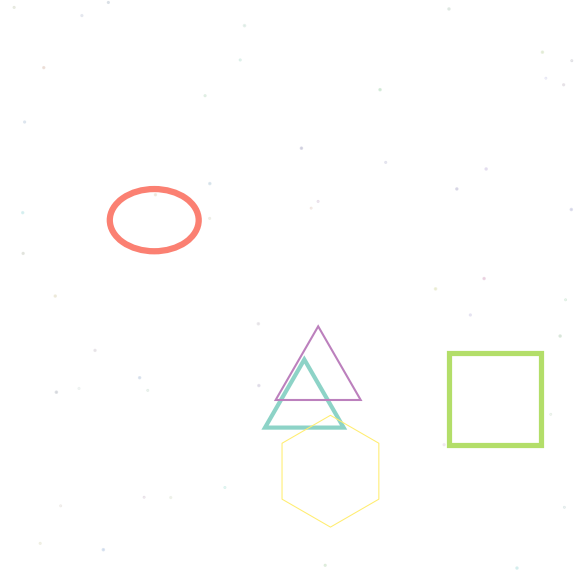[{"shape": "triangle", "thickness": 2, "radius": 0.39, "center": [0.527, 0.298]}, {"shape": "oval", "thickness": 3, "radius": 0.38, "center": [0.267, 0.618]}, {"shape": "square", "thickness": 2.5, "radius": 0.4, "center": [0.857, 0.308]}, {"shape": "triangle", "thickness": 1, "radius": 0.43, "center": [0.551, 0.349]}, {"shape": "hexagon", "thickness": 0.5, "radius": 0.48, "center": [0.572, 0.183]}]